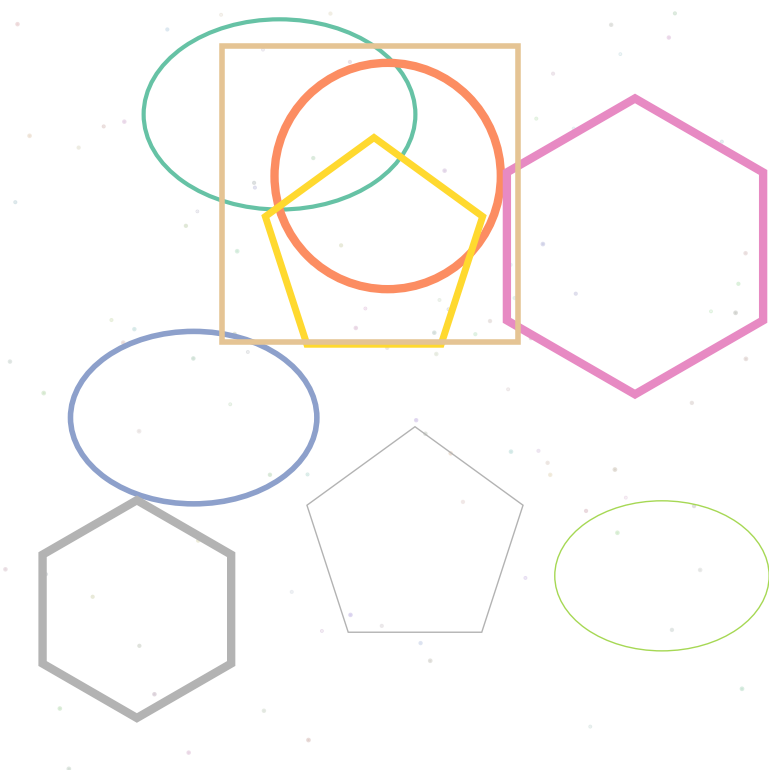[{"shape": "oval", "thickness": 1.5, "radius": 0.88, "center": [0.363, 0.851]}, {"shape": "circle", "thickness": 3, "radius": 0.73, "center": [0.503, 0.771]}, {"shape": "oval", "thickness": 2, "radius": 0.8, "center": [0.252, 0.458]}, {"shape": "hexagon", "thickness": 3, "radius": 0.96, "center": [0.825, 0.68]}, {"shape": "oval", "thickness": 0.5, "radius": 0.7, "center": [0.86, 0.252]}, {"shape": "pentagon", "thickness": 2.5, "radius": 0.74, "center": [0.486, 0.673]}, {"shape": "square", "thickness": 2, "radius": 0.96, "center": [0.48, 0.748]}, {"shape": "pentagon", "thickness": 0.5, "radius": 0.74, "center": [0.539, 0.298]}, {"shape": "hexagon", "thickness": 3, "radius": 0.71, "center": [0.178, 0.209]}]